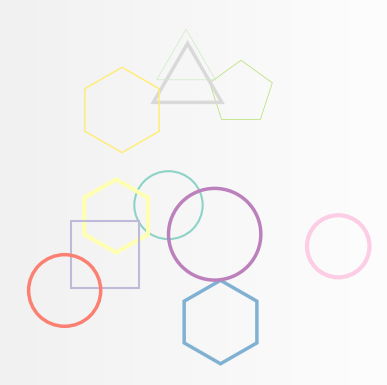[{"shape": "circle", "thickness": 1.5, "radius": 0.44, "center": [0.435, 0.467]}, {"shape": "hexagon", "thickness": 3, "radius": 0.48, "center": [0.3, 0.439]}, {"shape": "square", "thickness": 1.5, "radius": 0.44, "center": [0.271, 0.339]}, {"shape": "circle", "thickness": 2.5, "radius": 0.46, "center": [0.167, 0.246]}, {"shape": "hexagon", "thickness": 2.5, "radius": 0.54, "center": [0.569, 0.164]}, {"shape": "pentagon", "thickness": 0.5, "radius": 0.43, "center": [0.622, 0.758]}, {"shape": "circle", "thickness": 3, "radius": 0.4, "center": [0.873, 0.36]}, {"shape": "triangle", "thickness": 2.5, "radius": 0.51, "center": [0.484, 0.785]}, {"shape": "circle", "thickness": 2.5, "radius": 0.6, "center": [0.554, 0.392]}, {"shape": "triangle", "thickness": 0.5, "radius": 0.44, "center": [0.48, 0.837]}, {"shape": "hexagon", "thickness": 1, "radius": 0.55, "center": [0.315, 0.714]}]